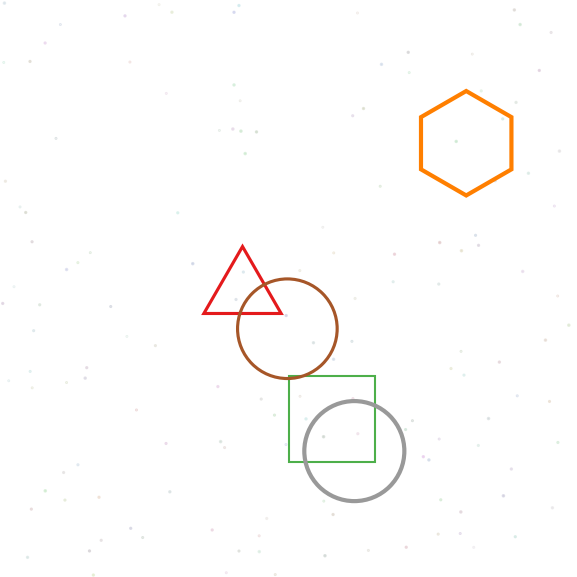[{"shape": "triangle", "thickness": 1.5, "radius": 0.39, "center": [0.42, 0.495]}, {"shape": "square", "thickness": 1, "radius": 0.37, "center": [0.575, 0.274]}, {"shape": "hexagon", "thickness": 2, "radius": 0.45, "center": [0.807, 0.751]}, {"shape": "circle", "thickness": 1.5, "radius": 0.43, "center": [0.498, 0.43]}, {"shape": "circle", "thickness": 2, "radius": 0.43, "center": [0.614, 0.218]}]